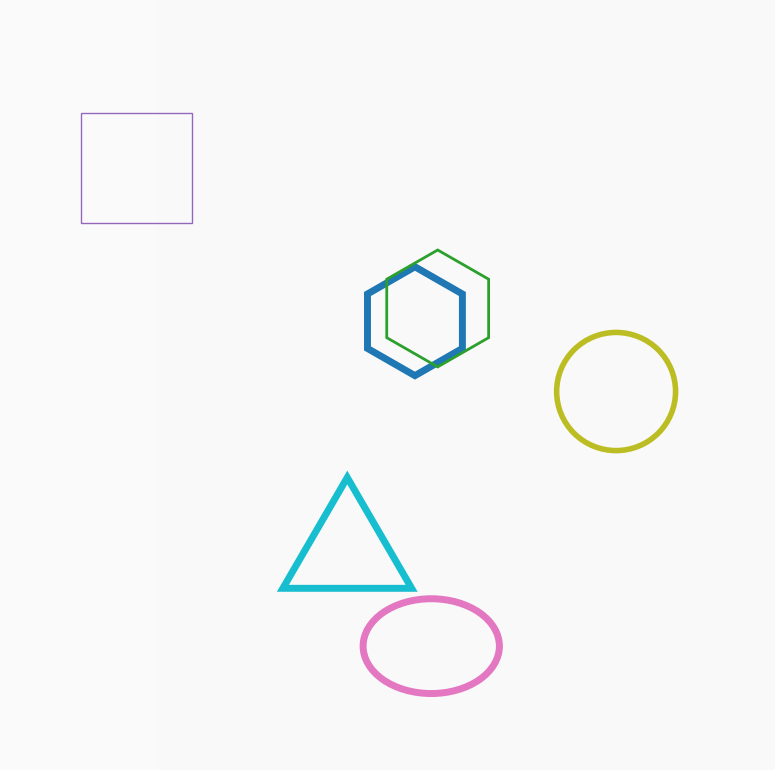[{"shape": "hexagon", "thickness": 2.5, "radius": 0.35, "center": [0.535, 0.583]}, {"shape": "hexagon", "thickness": 1, "radius": 0.38, "center": [0.565, 0.599]}, {"shape": "square", "thickness": 0.5, "radius": 0.36, "center": [0.176, 0.782]}, {"shape": "oval", "thickness": 2.5, "radius": 0.44, "center": [0.556, 0.161]}, {"shape": "circle", "thickness": 2, "radius": 0.38, "center": [0.795, 0.492]}, {"shape": "triangle", "thickness": 2.5, "radius": 0.48, "center": [0.448, 0.284]}]